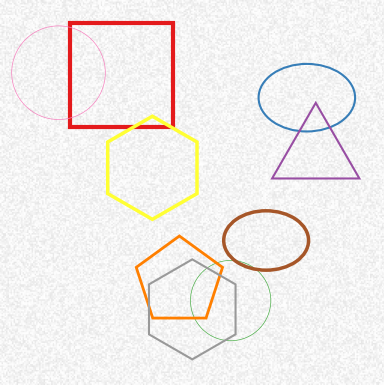[{"shape": "square", "thickness": 3, "radius": 0.67, "center": [0.315, 0.806]}, {"shape": "oval", "thickness": 1.5, "radius": 0.63, "center": [0.797, 0.746]}, {"shape": "circle", "thickness": 0.5, "radius": 0.52, "center": [0.599, 0.219]}, {"shape": "triangle", "thickness": 1.5, "radius": 0.65, "center": [0.82, 0.602]}, {"shape": "pentagon", "thickness": 2, "radius": 0.59, "center": [0.466, 0.269]}, {"shape": "hexagon", "thickness": 2.5, "radius": 0.67, "center": [0.396, 0.564]}, {"shape": "oval", "thickness": 2.5, "radius": 0.55, "center": [0.691, 0.375]}, {"shape": "circle", "thickness": 0.5, "radius": 0.61, "center": [0.152, 0.811]}, {"shape": "hexagon", "thickness": 1.5, "radius": 0.65, "center": [0.499, 0.196]}]